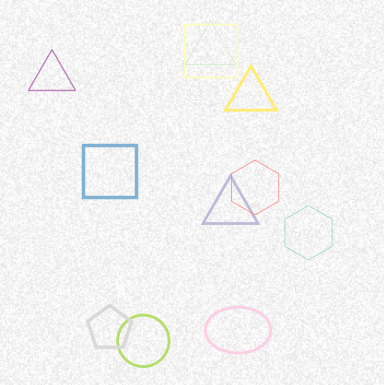[{"shape": "hexagon", "thickness": 0.5, "radius": 0.35, "center": [0.801, 0.395]}, {"shape": "square", "thickness": 1, "radius": 0.34, "center": [0.546, 0.869]}, {"shape": "triangle", "thickness": 2, "radius": 0.41, "center": [0.599, 0.461]}, {"shape": "hexagon", "thickness": 0.5, "radius": 0.36, "center": [0.663, 0.513]}, {"shape": "square", "thickness": 2.5, "radius": 0.34, "center": [0.285, 0.556]}, {"shape": "circle", "thickness": 2, "radius": 0.33, "center": [0.372, 0.115]}, {"shape": "oval", "thickness": 2, "radius": 0.43, "center": [0.618, 0.143]}, {"shape": "pentagon", "thickness": 2.5, "radius": 0.3, "center": [0.285, 0.147]}, {"shape": "triangle", "thickness": 1, "radius": 0.35, "center": [0.135, 0.8]}, {"shape": "triangle", "thickness": 0.5, "radius": 0.38, "center": [0.547, 0.871]}, {"shape": "triangle", "thickness": 2, "radius": 0.38, "center": [0.652, 0.752]}]